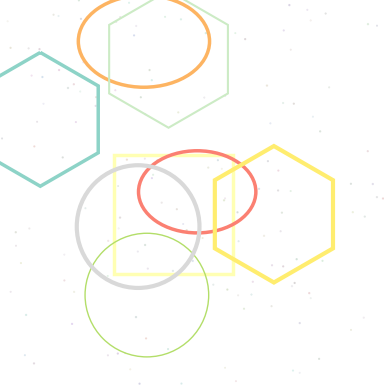[{"shape": "hexagon", "thickness": 2.5, "radius": 0.87, "center": [0.105, 0.69]}, {"shape": "square", "thickness": 2.5, "radius": 0.77, "center": [0.451, 0.443]}, {"shape": "oval", "thickness": 2.5, "radius": 0.76, "center": [0.512, 0.502]}, {"shape": "oval", "thickness": 2.5, "radius": 0.85, "center": [0.374, 0.893]}, {"shape": "circle", "thickness": 1, "radius": 0.8, "center": [0.381, 0.234]}, {"shape": "circle", "thickness": 3, "radius": 0.8, "center": [0.359, 0.411]}, {"shape": "hexagon", "thickness": 1.5, "radius": 0.89, "center": [0.438, 0.846]}, {"shape": "hexagon", "thickness": 3, "radius": 0.89, "center": [0.711, 0.443]}]